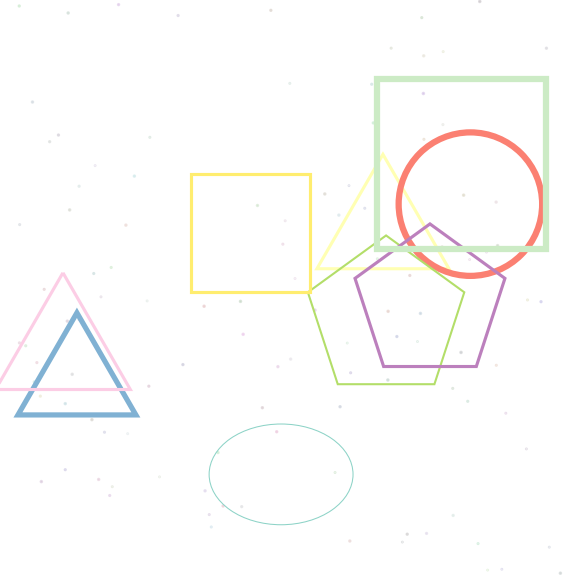[{"shape": "oval", "thickness": 0.5, "radius": 0.62, "center": [0.487, 0.178]}, {"shape": "triangle", "thickness": 1.5, "radius": 0.66, "center": [0.663, 0.6]}, {"shape": "circle", "thickness": 3, "radius": 0.62, "center": [0.815, 0.646]}, {"shape": "triangle", "thickness": 2.5, "radius": 0.59, "center": [0.133, 0.34]}, {"shape": "pentagon", "thickness": 1, "radius": 0.71, "center": [0.669, 0.449]}, {"shape": "triangle", "thickness": 1.5, "radius": 0.67, "center": [0.109, 0.392]}, {"shape": "pentagon", "thickness": 1.5, "radius": 0.68, "center": [0.745, 0.475]}, {"shape": "square", "thickness": 3, "radius": 0.74, "center": [0.799, 0.714]}, {"shape": "square", "thickness": 1.5, "radius": 0.51, "center": [0.434, 0.596]}]